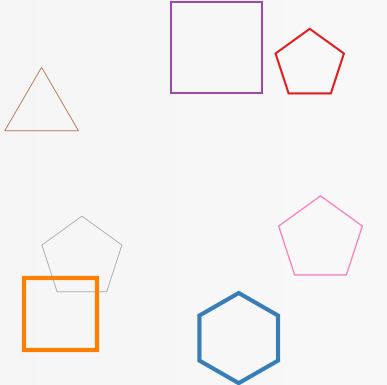[{"shape": "pentagon", "thickness": 1.5, "radius": 0.46, "center": [0.799, 0.832]}, {"shape": "hexagon", "thickness": 3, "radius": 0.59, "center": [0.616, 0.122]}, {"shape": "square", "thickness": 1.5, "radius": 0.59, "center": [0.559, 0.877]}, {"shape": "square", "thickness": 3, "radius": 0.47, "center": [0.157, 0.185]}, {"shape": "triangle", "thickness": 0.5, "radius": 0.55, "center": [0.107, 0.715]}, {"shape": "pentagon", "thickness": 1, "radius": 0.57, "center": [0.827, 0.378]}, {"shape": "pentagon", "thickness": 0.5, "radius": 0.54, "center": [0.211, 0.33]}]